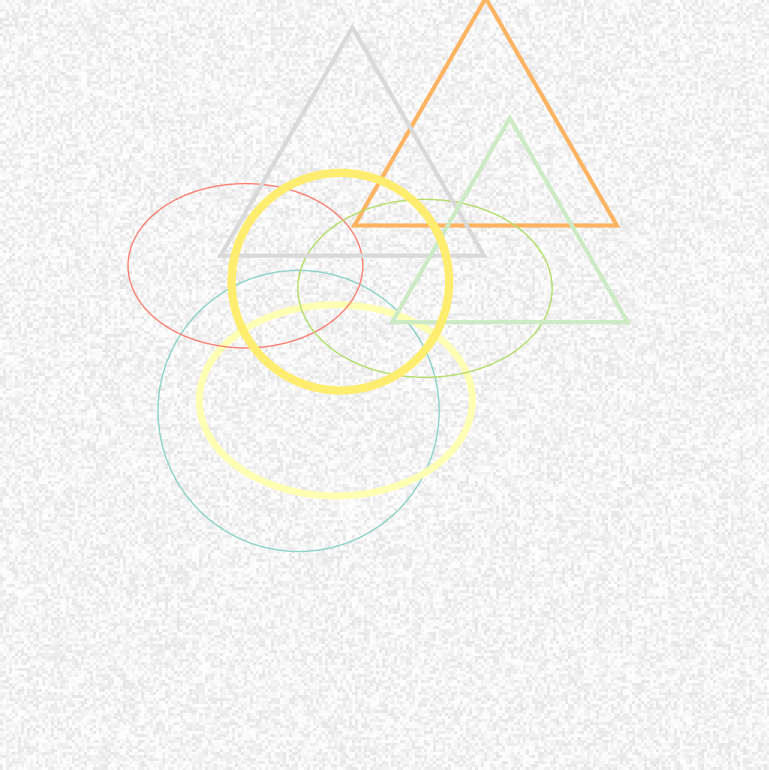[{"shape": "circle", "thickness": 0.5, "radius": 0.91, "center": [0.388, 0.466]}, {"shape": "oval", "thickness": 2.5, "radius": 0.89, "center": [0.436, 0.48]}, {"shape": "oval", "thickness": 0.5, "radius": 0.76, "center": [0.319, 0.655]}, {"shape": "triangle", "thickness": 1.5, "radius": 0.98, "center": [0.631, 0.806]}, {"shape": "oval", "thickness": 0.5, "radius": 0.83, "center": [0.552, 0.625]}, {"shape": "triangle", "thickness": 1.5, "radius": 0.99, "center": [0.458, 0.767]}, {"shape": "triangle", "thickness": 1.5, "radius": 0.88, "center": [0.662, 0.67]}, {"shape": "circle", "thickness": 3, "radius": 0.71, "center": [0.442, 0.634]}]